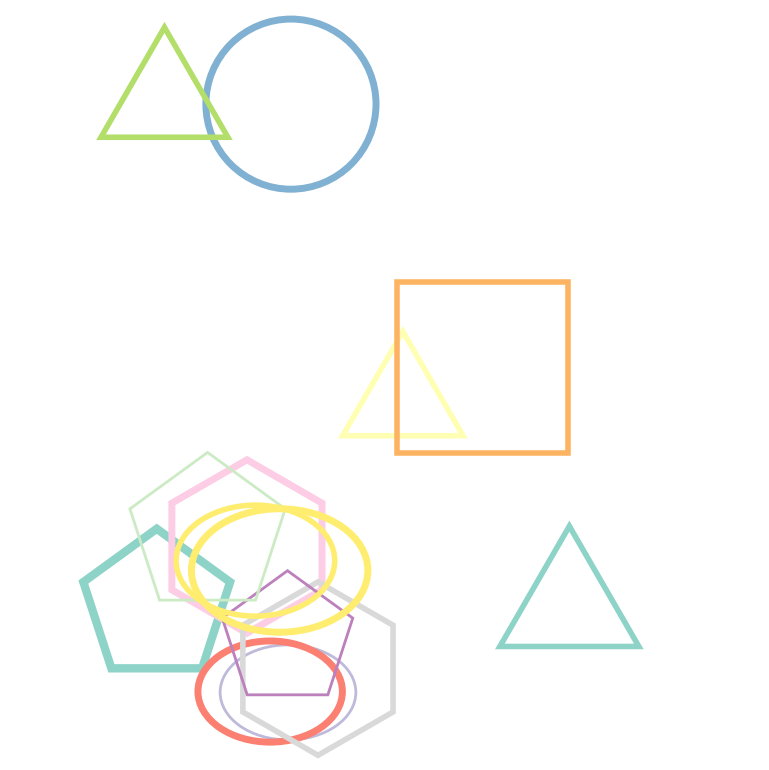[{"shape": "pentagon", "thickness": 3, "radius": 0.5, "center": [0.204, 0.213]}, {"shape": "triangle", "thickness": 2, "radius": 0.52, "center": [0.739, 0.213]}, {"shape": "triangle", "thickness": 2, "radius": 0.45, "center": [0.523, 0.479]}, {"shape": "oval", "thickness": 1, "radius": 0.44, "center": [0.374, 0.101]}, {"shape": "oval", "thickness": 2.5, "radius": 0.47, "center": [0.351, 0.102]}, {"shape": "circle", "thickness": 2.5, "radius": 0.55, "center": [0.378, 0.865]}, {"shape": "square", "thickness": 2, "radius": 0.56, "center": [0.627, 0.523]}, {"shape": "triangle", "thickness": 2, "radius": 0.48, "center": [0.214, 0.869]}, {"shape": "hexagon", "thickness": 2.5, "radius": 0.56, "center": [0.321, 0.29]}, {"shape": "hexagon", "thickness": 2, "radius": 0.56, "center": [0.413, 0.132]}, {"shape": "pentagon", "thickness": 1, "radius": 0.45, "center": [0.373, 0.17]}, {"shape": "pentagon", "thickness": 1, "radius": 0.53, "center": [0.27, 0.306]}, {"shape": "oval", "thickness": 2, "radius": 0.52, "center": [0.332, 0.272]}, {"shape": "oval", "thickness": 2.5, "radius": 0.57, "center": [0.363, 0.259]}]